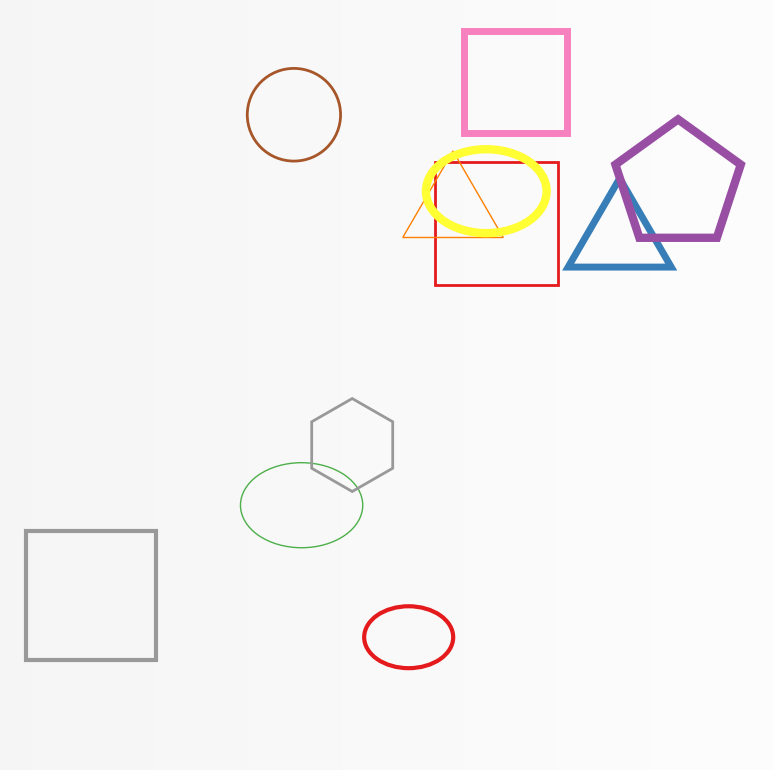[{"shape": "oval", "thickness": 1.5, "radius": 0.29, "center": [0.527, 0.172]}, {"shape": "square", "thickness": 1, "radius": 0.4, "center": [0.641, 0.709]}, {"shape": "triangle", "thickness": 2.5, "radius": 0.38, "center": [0.8, 0.692]}, {"shape": "oval", "thickness": 0.5, "radius": 0.39, "center": [0.389, 0.344]}, {"shape": "pentagon", "thickness": 3, "radius": 0.43, "center": [0.875, 0.76]}, {"shape": "triangle", "thickness": 0.5, "radius": 0.37, "center": [0.585, 0.729]}, {"shape": "oval", "thickness": 3, "radius": 0.39, "center": [0.627, 0.752]}, {"shape": "circle", "thickness": 1, "radius": 0.3, "center": [0.379, 0.851]}, {"shape": "square", "thickness": 2.5, "radius": 0.33, "center": [0.665, 0.894]}, {"shape": "hexagon", "thickness": 1, "radius": 0.3, "center": [0.454, 0.422]}, {"shape": "square", "thickness": 1.5, "radius": 0.42, "center": [0.118, 0.226]}]